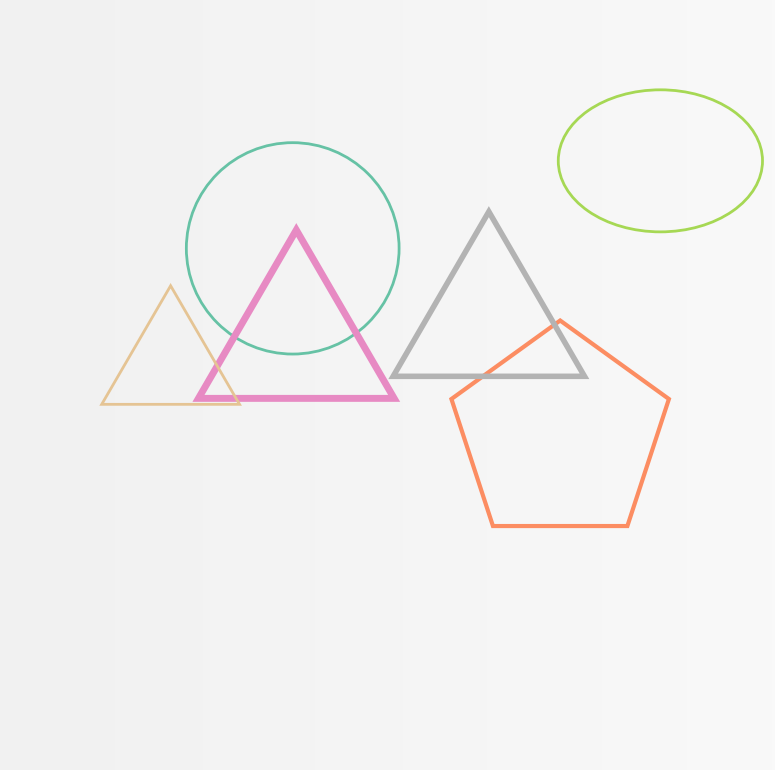[{"shape": "circle", "thickness": 1, "radius": 0.69, "center": [0.378, 0.677]}, {"shape": "pentagon", "thickness": 1.5, "radius": 0.74, "center": [0.723, 0.436]}, {"shape": "triangle", "thickness": 2.5, "radius": 0.73, "center": [0.382, 0.556]}, {"shape": "oval", "thickness": 1, "radius": 0.66, "center": [0.852, 0.791]}, {"shape": "triangle", "thickness": 1, "radius": 0.51, "center": [0.22, 0.526]}, {"shape": "triangle", "thickness": 2, "radius": 0.71, "center": [0.631, 0.583]}]